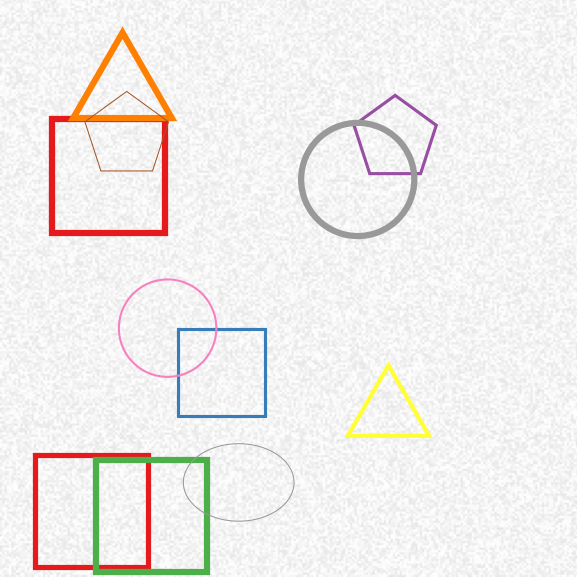[{"shape": "square", "thickness": 2.5, "radius": 0.49, "center": [0.158, 0.114]}, {"shape": "square", "thickness": 3, "radius": 0.49, "center": [0.188, 0.695]}, {"shape": "square", "thickness": 1.5, "radius": 0.38, "center": [0.384, 0.354]}, {"shape": "square", "thickness": 3, "radius": 0.48, "center": [0.262, 0.105]}, {"shape": "pentagon", "thickness": 1.5, "radius": 0.37, "center": [0.684, 0.759]}, {"shape": "triangle", "thickness": 3, "radius": 0.49, "center": [0.212, 0.844]}, {"shape": "triangle", "thickness": 2, "radius": 0.41, "center": [0.673, 0.285]}, {"shape": "pentagon", "thickness": 0.5, "radius": 0.38, "center": [0.219, 0.765]}, {"shape": "circle", "thickness": 1, "radius": 0.42, "center": [0.29, 0.431]}, {"shape": "circle", "thickness": 3, "radius": 0.49, "center": [0.619, 0.688]}, {"shape": "oval", "thickness": 0.5, "radius": 0.48, "center": [0.413, 0.164]}]